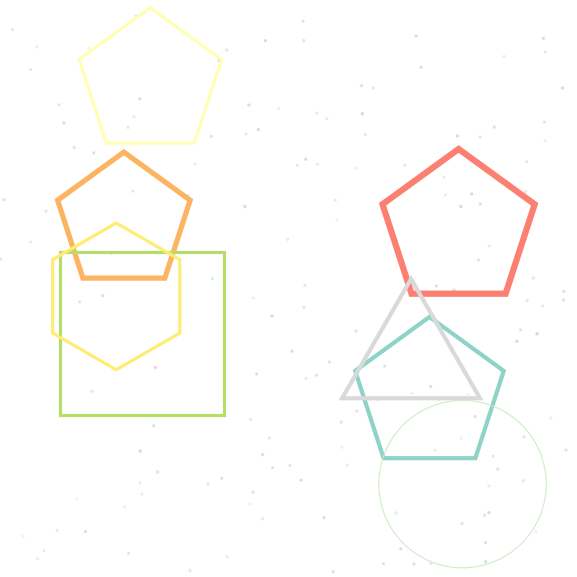[{"shape": "pentagon", "thickness": 2, "radius": 0.68, "center": [0.744, 0.315]}, {"shape": "pentagon", "thickness": 1.5, "radius": 0.65, "center": [0.26, 0.856]}, {"shape": "pentagon", "thickness": 3, "radius": 0.69, "center": [0.794, 0.603]}, {"shape": "pentagon", "thickness": 2.5, "radius": 0.6, "center": [0.214, 0.615]}, {"shape": "square", "thickness": 1.5, "radius": 0.71, "center": [0.246, 0.422]}, {"shape": "triangle", "thickness": 2, "radius": 0.69, "center": [0.712, 0.378]}, {"shape": "circle", "thickness": 0.5, "radius": 0.73, "center": [0.801, 0.161]}, {"shape": "hexagon", "thickness": 1.5, "radius": 0.64, "center": [0.201, 0.486]}]